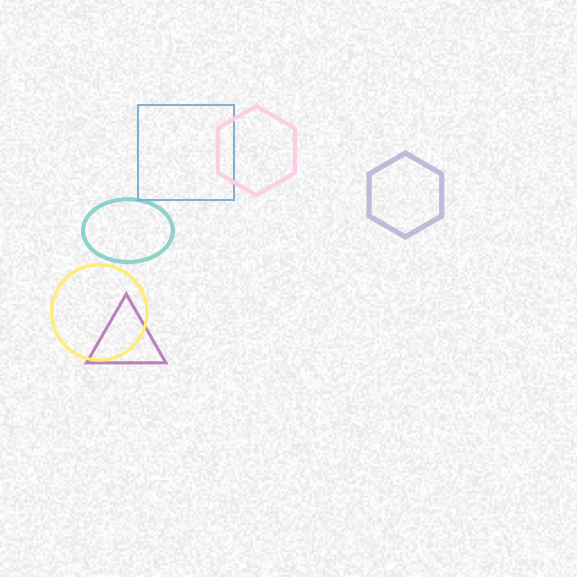[{"shape": "oval", "thickness": 2, "radius": 0.39, "center": [0.221, 0.6]}, {"shape": "hexagon", "thickness": 2.5, "radius": 0.36, "center": [0.702, 0.661]}, {"shape": "square", "thickness": 1, "radius": 0.41, "center": [0.322, 0.735]}, {"shape": "hexagon", "thickness": 2, "radius": 0.39, "center": [0.444, 0.738]}, {"shape": "triangle", "thickness": 1.5, "radius": 0.4, "center": [0.219, 0.411]}, {"shape": "circle", "thickness": 1.5, "radius": 0.41, "center": [0.172, 0.458]}]